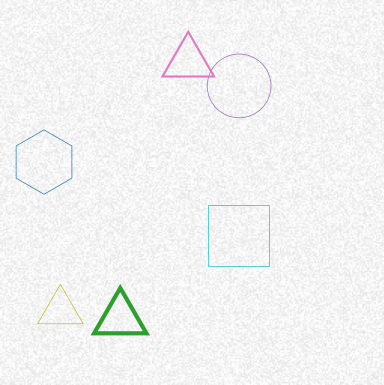[{"shape": "hexagon", "thickness": 0.5, "radius": 0.42, "center": [0.114, 0.579]}, {"shape": "triangle", "thickness": 3, "radius": 0.39, "center": [0.312, 0.173]}, {"shape": "circle", "thickness": 0.5, "radius": 0.41, "center": [0.621, 0.777]}, {"shape": "triangle", "thickness": 1.5, "radius": 0.39, "center": [0.489, 0.84]}, {"shape": "triangle", "thickness": 0.5, "radius": 0.34, "center": [0.157, 0.193]}, {"shape": "square", "thickness": 0.5, "radius": 0.4, "center": [0.619, 0.389]}]